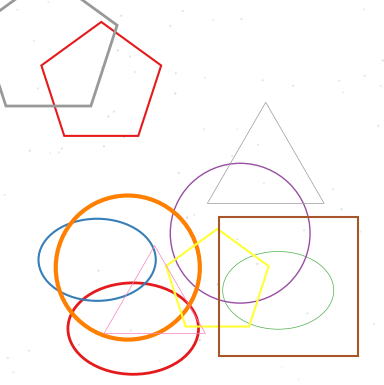[{"shape": "oval", "thickness": 2, "radius": 0.85, "center": [0.346, 0.147]}, {"shape": "pentagon", "thickness": 1.5, "radius": 0.82, "center": [0.263, 0.779]}, {"shape": "oval", "thickness": 1.5, "radius": 0.76, "center": [0.252, 0.325]}, {"shape": "oval", "thickness": 0.5, "radius": 0.72, "center": [0.723, 0.246]}, {"shape": "circle", "thickness": 1, "radius": 0.91, "center": [0.624, 0.394]}, {"shape": "circle", "thickness": 3, "radius": 0.94, "center": [0.332, 0.305]}, {"shape": "pentagon", "thickness": 1.5, "radius": 0.7, "center": [0.565, 0.265]}, {"shape": "square", "thickness": 1.5, "radius": 0.91, "center": [0.75, 0.256]}, {"shape": "triangle", "thickness": 0.5, "radius": 0.76, "center": [0.402, 0.21]}, {"shape": "pentagon", "thickness": 2, "radius": 0.94, "center": [0.126, 0.876]}, {"shape": "triangle", "thickness": 0.5, "radius": 0.88, "center": [0.69, 0.559]}]